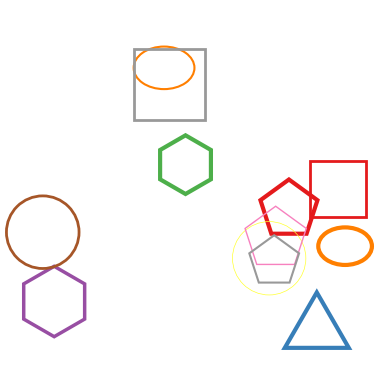[{"shape": "square", "thickness": 2, "radius": 0.36, "center": [0.878, 0.51]}, {"shape": "pentagon", "thickness": 3, "radius": 0.39, "center": [0.751, 0.456]}, {"shape": "triangle", "thickness": 3, "radius": 0.48, "center": [0.823, 0.144]}, {"shape": "hexagon", "thickness": 3, "radius": 0.38, "center": [0.482, 0.572]}, {"shape": "hexagon", "thickness": 2.5, "radius": 0.46, "center": [0.141, 0.217]}, {"shape": "oval", "thickness": 1.5, "radius": 0.39, "center": [0.426, 0.824]}, {"shape": "oval", "thickness": 3, "radius": 0.35, "center": [0.896, 0.361]}, {"shape": "circle", "thickness": 0.5, "radius": 0.48, "center": [0.699, 0.329]}, {"shape": "circle", "thickness": 2, "radius": 0.47, "center": [0.111, 0.397]}, {"shape": "pentagon", "thickness": 1, "radius": 0.42, "center": [0.716, 0.381]}, {"shape": "pentagon", "thickness": 1.5, "radius": 0.34, "center": [0.712, 0.321]}, {"shape": "square", "thickness": 2, "radius": 0.46, "center": [0.44, 0.781]}]